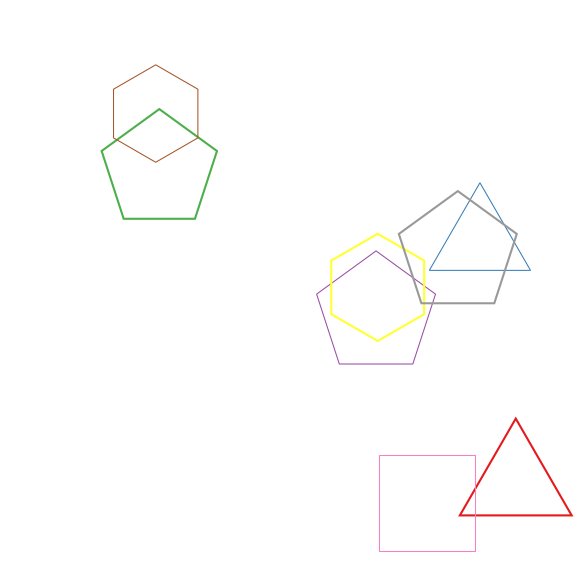[{"shape": "triangle", "thickness": 1, "radius": 0.56, "center": [0.893, 0.163]}, {"shape": "triangle", "thickness": 0.5, "radius": 0.51, "center": [0.831, 0.582]}, {"shape": "pentagon", "thickness": 1, "radius": 0.52, "center": [0.276, 0.705]}, {"shape": "pentagon", "thickness": 0.5, "radius": 0.54, "center": [0.651, 0.456]}, {"shape": "hexagon", "thickness": 1, "radius": 0.46, "center": [0.654, 0.502]}, {"shape": "hexagon", "thickness": 0.5, "radius": 0.42, "center": [0.27, 0.803]}, {"shape": "square", "thickness": 0.5, "radius": 0.41, "center": [0.739, 0.128]}, {"shape": "pentagon", "thickness": 1, "radius": 0.54, "center": [0.793, 0.561]}]